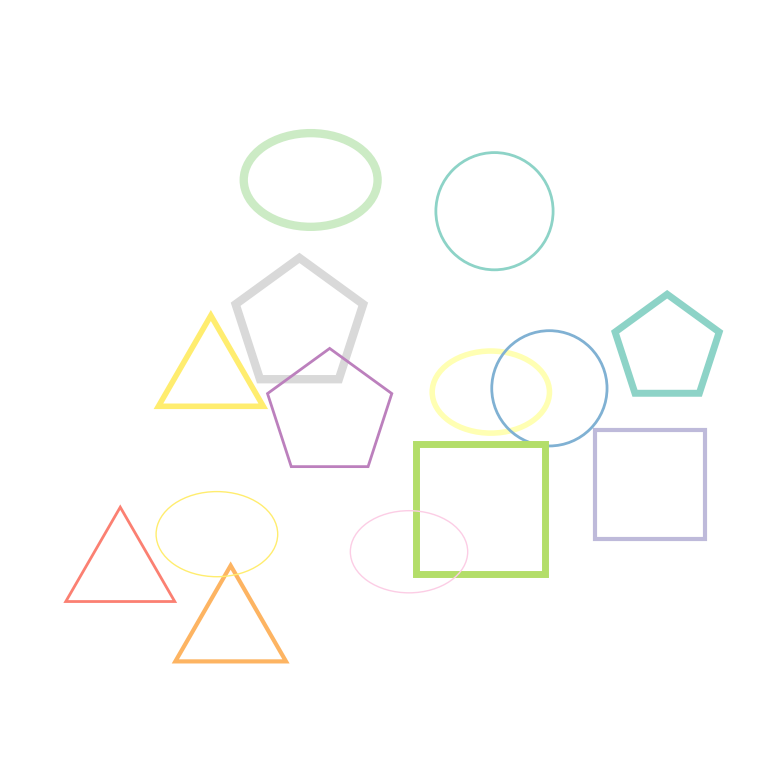[{"shape": "circle", "thickness": 1, "radius": 0.38, "center": [0.642, 0.726]}, {"shape": "pentagon", "thickness": 2.5, "radius": 0.36, "center": [0.866, 0.547]}, {"shape": "oval", "thickness": 2, "radius": 0.38, "center": [0.637, 0.491]}, {"shape": "square", "thickness": 1.5, "radius": 0.36, "center": [0.844, 0.371]}, {"shape": "triangle", "thickness": 1, "radius": 0.41, "center": [0.156, 0.26]}, {"shape": "circle", "thickness": 1, "radius": 0.37, "center": [0.714, 0.496]}, {"shape": "triangle", "thickness": 1.5, "radius": 0.41, "center": [0.3, 0.183]}, {"shape": "square", "thickness": 2.5, "radius": 0.42, "center": [0.624, 0.339]}, {"shape": "oval", "thickness": 0.5, "radius": 0.38, "center": [0.531, 0.283]}, {"shape": "pentagon", "thickness": 3, "radius": 0.44, "center": [0.389, 0.578]}, {"shape": "pentagon", "thickness": 1, "radius": 0.42, "center": [0.428, 0.463]}, {"shape": "oval", "thickness": 3, "radius": 0.43, "center": [0.403, 0.766]}, {"shape": "oval", "thickness": 0.5, "radius": 0.39, "center": [0.282, 0.306]}, {"shape": "triangle", "thickness": 2, "radius": 0.39, "center": [0.274, 0.512]}]